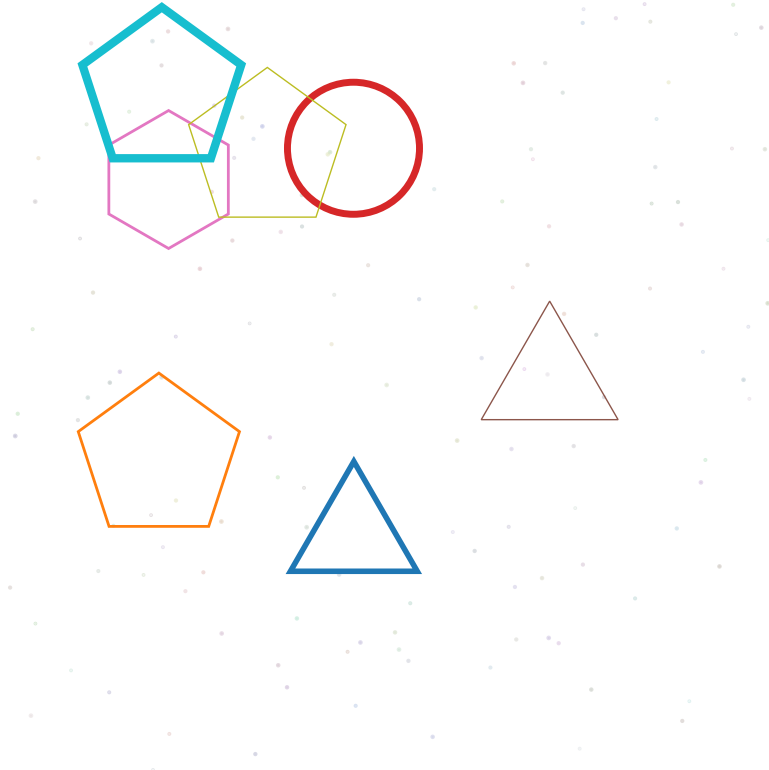[{"shape": "triangle", "thickness": 2, "radius": 0.48, "center": [0.46, 0.306]}, {"shape": "pentagon", "thickness": 1, "radius": 0.55, "center": [0.206, 0.405]}, {"shape": "circle", "thickness": 2.5, "radius": 0.43, "center": [0.459, 0.807]}, {"shape": "triangle", "thickness": 0.5, "radius": 0.51, "center": [0.714, 0.506]}, {"shape": "hexagon", "thickness": 1, "radius": 0.45, "center": [0.219, 0.767]}, {"shape": "pentagon", "thickness": 0.5, "radius": 0.54, "center": [0.347, 0.805]}, {"shape": "pentagon", "thickness": 3, "radius": 0.54, "center": [0.21, 0.882]}]